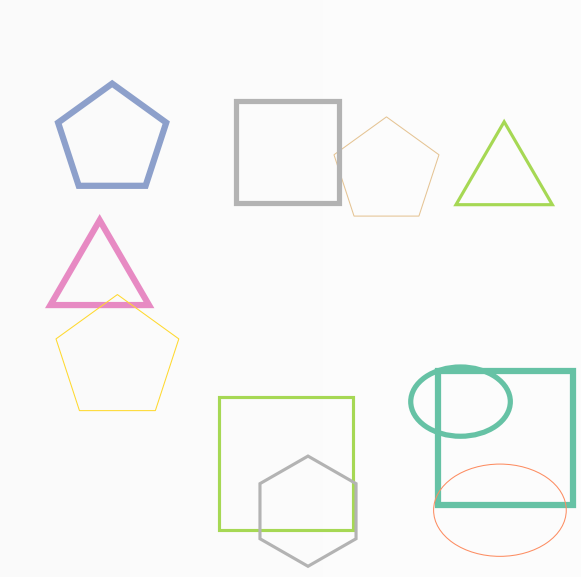[{"shape": "square", "thickness": 3, "radius": 0.58, "center": [0.87, 0.241]}, {"shape": "oval", "thickness": 2.5, "radius": 0.43, "center": [0.792, 0.304]}, {"shape": "oval", "thickness": 0.5, "radius": 0.57, "center": [0.86, 0.116]}, {"shape": "pentagon", "thickness": 3, "radius": 0.49, "center": [0.193, 0.757]}, {"shape": "triangle", "thickness": 3, "radius": 0.49, "center": [0.172, 0.52]}, {"shape": "square", "thickness": 1.5, "radius": 0.58, "center": [0.492, 0.196]}, {"shape": "triangle", "thickness": 1.5, "radius": 0.48, "center": [0.867, 0.693]}, {"shape": "pentagon", "thickness": 0.5, "radius": 0.56, "center": [0.202, 0.378]}, {"shape": "pentagon", "thickness": 0.5, "radius": 0.47, "center": [0.665, 0.702]}, {"shape": "hexagon", "thickness": 1.5, "radius": 0.48, "center": [0.53, 0.114]}, {"shape": "square", "thickness": 2.5, "radius": 0.44, "center": [0.495, 0.736]}]